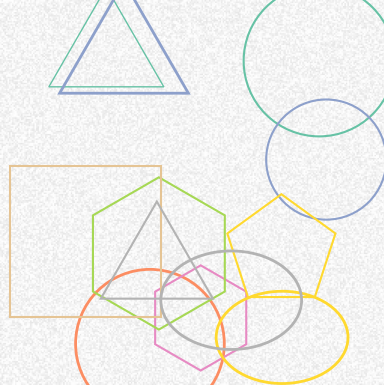[{"shape": "circle", "thickness": 1.5, "radius": 0.98, "center": [0.829, 0.842]}, {"shape": "triangle", "thickness": 1, "radius": 0.86, "center": [0.276, 0.861]}, {"shape": "circle", "thickness": 2, "radius": 0.97, "center": [0.389, 0.107]}, {"shape": "triangle", "thickness": 2, "radius": 0.97, "center": [0.322, 0.854]}, {"shape": "circle", "thickness": 1.5, "radius": 0.78, "center": [0.847, 0.586]}, {"shape": "hexagon", "thickness": 1.5, "radius": 0.68, "center": [0.521, 0.174]}, {"shape": "hexagon", "thickness": 1.5, "radius": 0.99, "center": [0.413, 0.342]}, {"shape": "pentagon", "thickness": 1.5, "radius": 0.74, "center": [0.731, 0.348]}, {"shape": "oval", "thickness": 2, "radius": 0.86, "center": [0.733, 0.124]}, {"shape": "square", "thickness": 1.5, "radius": 0.98, "center": [0.222, 0.373]}, {"shape": "triangle", "thickness": 1.5, "radius": 0.84, "center": [0.407, 0.308]}, {"shape": "oval", "thickness": 2, "radius": 0.91, "center": [0.601, 0.22]}]